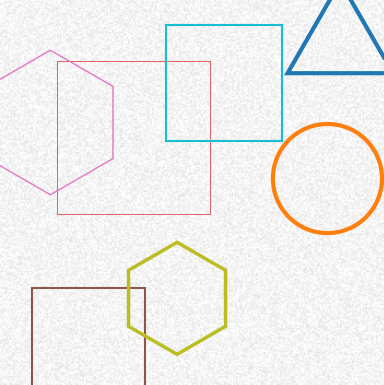[{"shape": "triangle", "thickness": 3, "radius": 0.79, "center": [0.884, 0.889]}, {"shape": "circle", "thickness": 3, "radius": 0.71, "center": [0.851, 0.536]}, {"shape": "square", "thickness": 0.5, "radius": 0.99, "center": [0.346, 0.643]}, {"shape": "square", "thickness": 1.5, "radius": 0.74, "center": [0.23, 0.104]}, {"shape": "hexagon", "thickness": 1, "radius": 0.94, "center": [0.131, 0.682]}, {"shape": "hexagon", "thickness": 2.5, "radius": 0.73, "center": [0.46, 0.225]}, {"shape": "square", "thickness": 1.5, "radius": 0.75, "center": [0.581, 0.784]}]